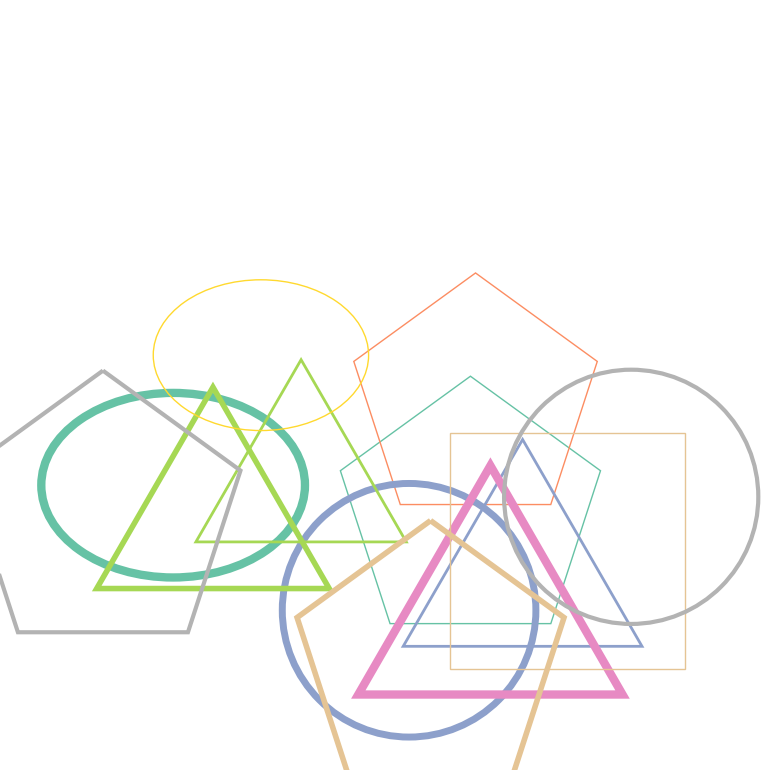[{"shape": "pentagon", "thickness": 0.5, "radius": 0.89, "center": [0.611, 0.334]}, {"shape": "oval", "thickness": 3, "radius": 0.86, "center": [0.225, 0.37]}, {"shape": "pentagon", "thickness": 0.5, "radius": 0.83, "center": [0.618, 0.479]}, {"shape": "circle", "thickness": 2.5, "radius": 0.82, "center": [0.531, 0.207]}, {"shape": "triangle", "thickness": 1, "radius": 0.9, "center": [0.679, 0.25]}, {"shape": "triangle", "thickness": 3, "radius": 0.99, "center": [0.637, 0.197]}, {"shape": "triangle", "thickness": 1, "radius": 0.79, "center": [0.391, 0.375]}, {"shape": "triangle", "thickness": 2, "radius": 0.87, "center": [0.277, 0.323]}, {"shape": "oval", "thickness": 0.5, "radius": 0.7, "center": [0.339, 0.539]}, {"shape": "pentagon", "thickness": 2, "radius": 0.91, "center": [0.559, 0.142]}, {"shape": "square", "thickness": 0.5, "radius": 0.76, "center": [0.737, 0.284]}, {"shape": "pentagon", "thickness": 1.5, "radius": 0.94, "center": [0.134, 0.331]}, {"shape": "circle", "thickness": 1.5, "radius": 0.83, "center": [0.82, 0.355]}]